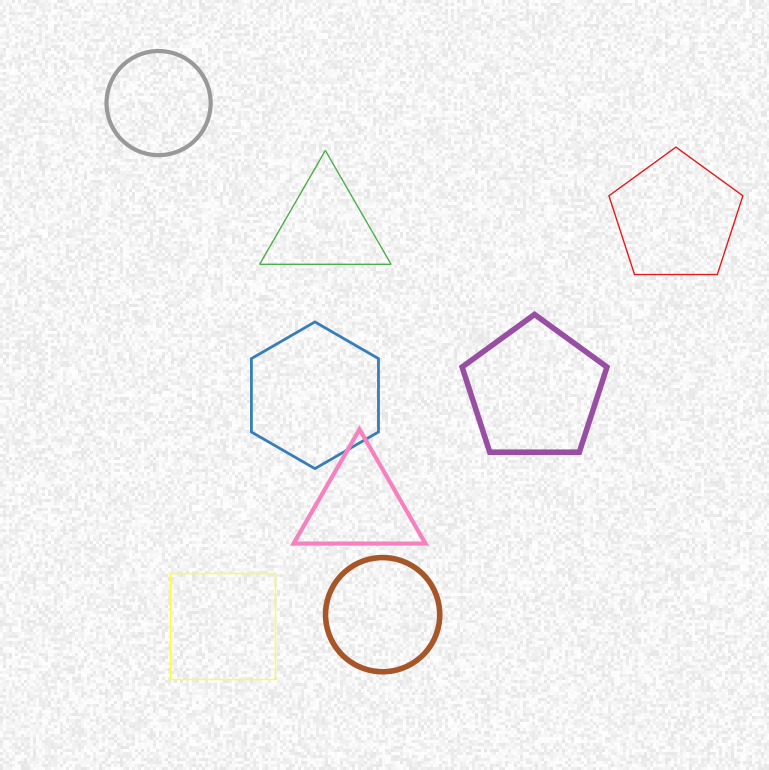[{"shape": "pentagon", "thickness": 0.5, "radius": 0.46, "center": [0.878, 0.717]}, {"shape": "hexagon", "thickness": 1, "radius": 0.48, "center": [0.409, 0.487]}, {"shape": "triangle", "thickness": 0.5, "radius": 0.49, "center": [0.423, 0.706]}, {"shape": "pentagon", "thickness": 2, "radius": 0.49, "center": [0.694, 0.493]}, {"shape": "square", "thickness": 0.5, "radius": 0.34, "center": [0.289, 0.187]}, {"shape": "circle", "thickness": 2, "radius": 0.37, "center": [0.497, 0.202]}, {"shape": "triangle", "thickness": 1.5, "radius": 0.49, "center": [0.467, 0.344]}, {"shape": "circle", "thickness": 1.5, "radius": 0.34, "center": [0.206, 0.866]}]